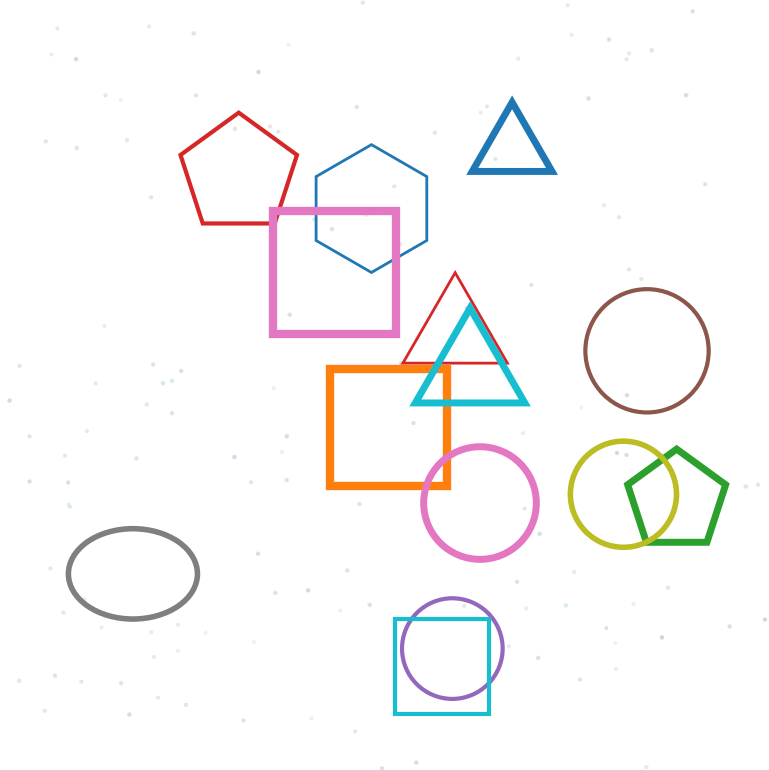[{"shape": "triangle", "thickness": 2.5, "radius": 0.3, "center": [0.665, 0.807]}, {"shape": "hexagon", "thickness": 1, "radius": 0.41, "center": [0.482, 0.729]}, {"shape": "square", "thickness": 3, "radius": 0.38, "center": [0.504, 0.445]}, {"shape": "pentagon", "thickness": 2.5, "radius": 0.33, "center": [0.879, 0.35]}, {"shape": "triangle", "thickness": 1, "radius": 0.39, "center": [0.591, 0.568]}, {"shape": "pentagon", "thickness": 1.5, "radius": 0.4, "center": [0.31, 0.774]}, {"shape": "circle", "thickness": 1.5, "radius": 0.33, "center": [0.587, 0.158]}, {"shape": "circle", "thickness": 1.5, "radius": 0.4, "center": [0.84, 0.544]}, {"shape": "circle", "thickness": 2.5, "radius": 0.37, "center": [0.623, 0.347]}, {"shape": "square", "thickness": 3, "radius": 0.4, "center": [0.434, 0.647]}, {"shape": "oval", "thickness": 2, "radius": 0.42, "center": [0.173, 0.255]}, {"shape": "circle", "thickness": 2, "radius": 0.34, "center": [0.81, 0.358]}, {"shape": "square", "thickness": 1.5, "radius": 0.31, "center": [0.574, 0.134]}, {"shape": "triangle", "thickness": 2.5, "radius": 0.41, "center": [0.61, 0.518]}]